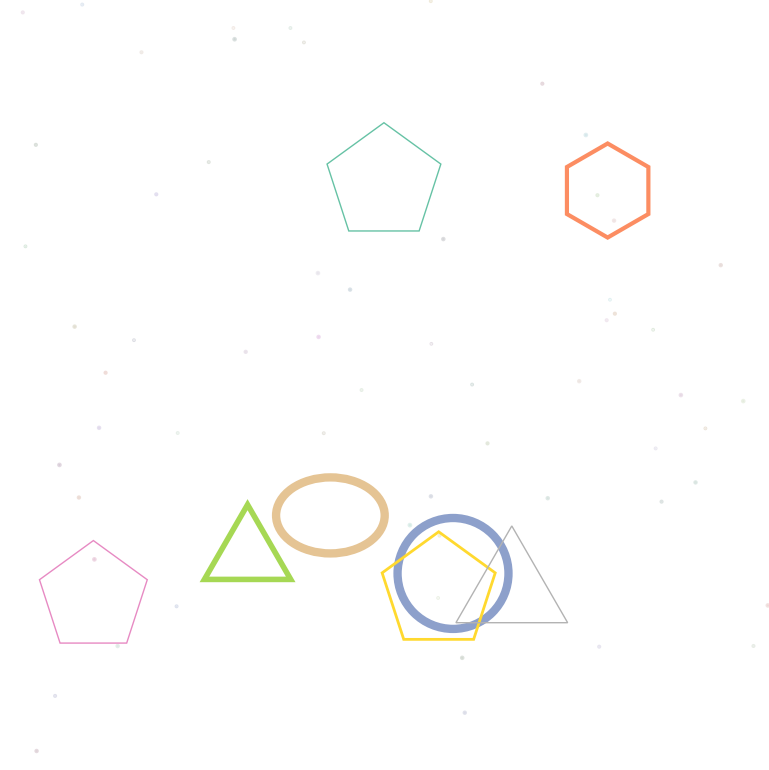[{"shape": "pentagon", "thickness": 0.5, "radius": 0.39, "center": [0.499, 0.763]}, {"shape": "hexagon", "thickness": 1.5, "radius": 0.31, "center": [0.789, 0.753]}, {"shape": "circle", "thickness": 3, "radius": 0.36, "center": [0.588, 0.255]}, {"shape": "pentagon", "thickness": 0.5, "radius": 0.37, "center": [0.121, 0.224]}, {"shape": "triangle", "thickness": 2, "radius": 0.32, "center": [0.322, 0.28]}, {"shape": "pentagon", "thickness": 1, "radius": 0.39, "center": [0.57, 0.232]}, {"shape": "oval", "thickness": 3, "radius": 0.35, "center": [0.429, 0.331]}, {"shape": "triangle", "thickness": 0.5, "radius": 0.42, "center": [0.665, 0.233]}]